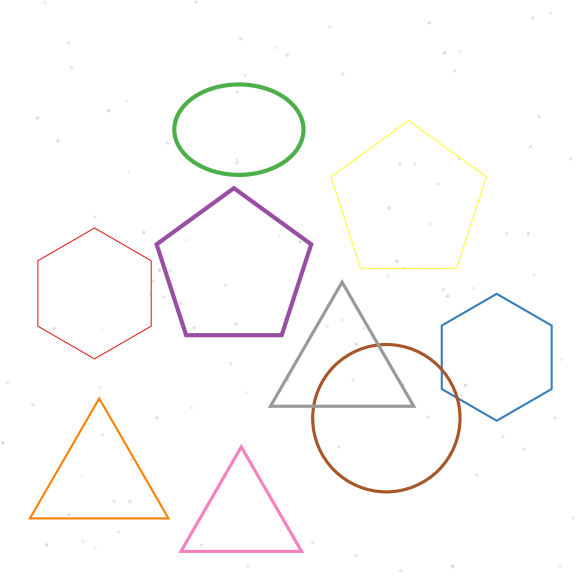[{"shape": "hexagon", "thickness": 0.5, "radius": 0.57, "center": [0.164, 0.491]}, {"shape": "hexagon", "thickness": 1, "radius": 0.55, "center": [0.86, 0.38]}, {"shape": "oval", "thickness": 2, "radius": 0.56, "center": [0.414, 0.775]}, {"shape": "pentagon", "thickness": 2, "radius": 0.7, "center": [0.405, 0.533]}, {"shape": "triangle", "thickness": 1, "radius": 0.69, "center": [0.172, 0.171]}, {"shape": "pentagon", "thickness": 0.5, "radius": 0.71, "center": [0.708, 0.649]}, {"shape": "circle", "thickness": 1.5, "radius": 0.64, "center": [0.669, 0.275]}, {"shape": "triangle", "thickness": 1.5, "radius": 0.6, "center": [0.418, 0.105]}, {"shape": "triangle", "thickness": 1.5, "radius": 0.72, "center": [0.592, 0.367]}]